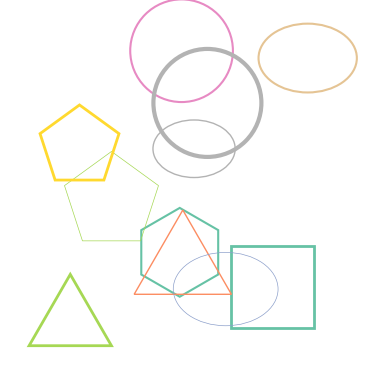[{"shape": "square", "thickness": 2, "radius": 0.54, "center": [0.707, 0.254]}, {"shape": "hexagon", "thickness": 1.5, "radius": 0.58, "center": [0.467, 0.345]}, {"shape": "triangle", "thickness": 1, "radius": 0.73, "center": [0.475, 0.309]}, {"shape": "oval", "thickness": 0.5, "radius": 0.68, "center": [0.586, 0.249]}, {"shape": "circle", "thickness": 1.5, "radius": 0.67, "center": [0.472, 0.868]}, {"shape": "pentagon", "thickness": 0.5, "radius": 0.64, "center": [0.29, 0.478]}, {"shape": "triangle", "thickness": 2, "radius": 0.62, "center": [0.183, 0.164]}, {"shape": "pentagon", "thickness": 2, "radius": 0.54, "center": [0.207, 0.62]}, {"shape": "oval", "thickness": 1.5, "radius": 0.64, "center": [0.799, 0.849]}, {"shape": "circle", "thickness": 3, "radius": 0.7, "center": [0.539, 0.733]}, {"shape": "oval", "thickness": 1, "radius": 0.53, "center": [0.504, 0.614]}]